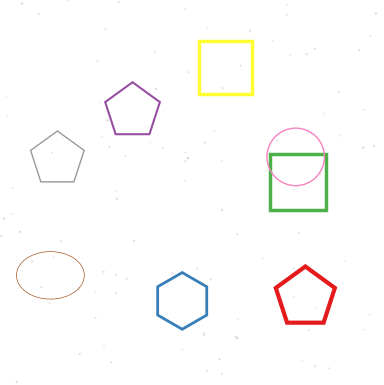[{"shape": "pentagon", "thickness": 3, "radius": 0.4, "center": [0.793, 0.227]}, {"shape": "hexagon", "thickness": 2, "radius": 0.37, "center": [0.473, 0.218]}, {"shape": "square", "thickness": 2.5, "radius": 0.37, "center": [0.774, 0.527]}, {"shape": "pentagon", "thickness": 1.5, "radius": 0.37, "center": [0.344, 0.712]}, {"shape": "square", "thickness": 2.5, "radius": 0.34, "center": [0.585, 0.826]}, {"shape": "oval", "thickness": 0.5, "radius": 0.44, "center": [0.131, 0.285]}, {"shape": "circle", "thickness": 1, "radius": 0.37, "center": [0.768, 0.592]}, {"shape": "pentagon", "thickness": 1, "radius": 0.37, "center": [0.149, 0.587]}]